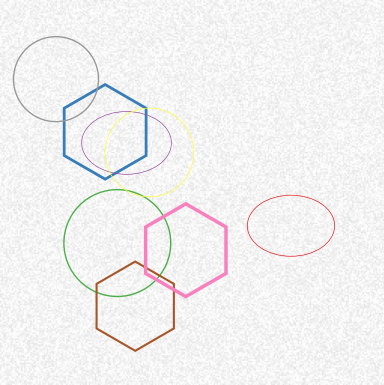[{"shape": "oval", "thickness": 0.5, "radius": 0.57, "center": [0.756, 0.414]}, {"shape": "hexagon", "thickness": 2, "radius": 0.61, "center": [0.273, 0.657]}, {"shape": "circle", "thickness": 1, "radius": 0.69, "center": [0.305, 0.369]}, {"shape": "oval", "thickness": 0.5, "radius": 0.58, "center": [0.329, 0.629]}, {"shape": "circle", "thickness": 0.5, "radius": 0.58, "center": [0.388, 0.604]}, {"shape": "hexagon", "thickness": 1.5, "radius": 0.58, "center": [0.351, 0.205]}, {"shape": "hexagon", "thickness": 2.5, "radius": 0.6, "center": [0.483, 0.35]}, {"shape": "circle", "thickness": 1, "radius": 0.55, "center": [0.145, 0.794]}]